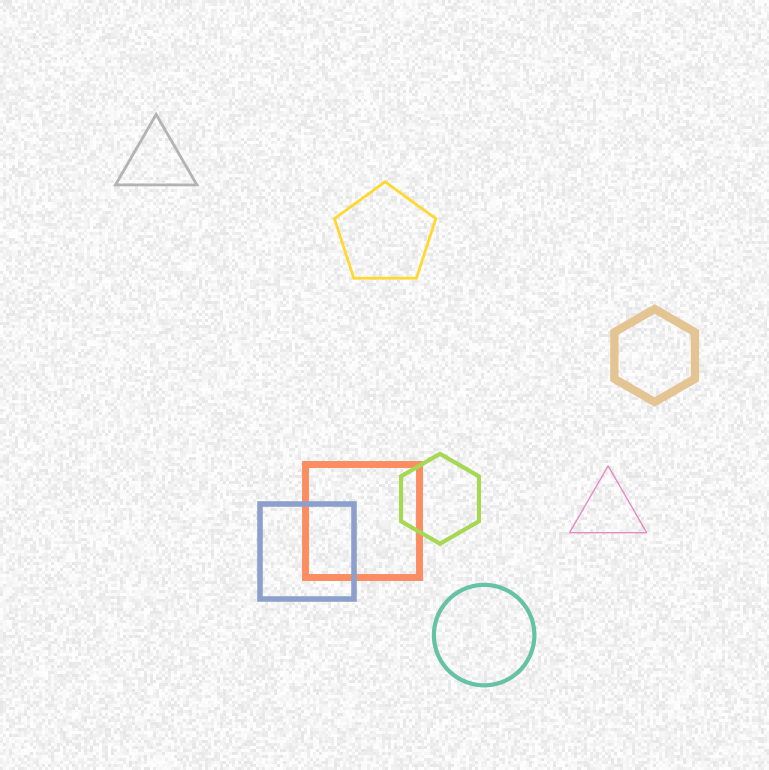[{"shape": "circle", "thickness": 1.5, "radius": 0.33, "center": [0.629, 0.175]}, {"shape": "square", "thickness": 2.5, "radius": 0.37, "center": [0.47, 0.324]}, {"shape": "square", "thickness": 2, "radius": 0.31, "center": [0.399, 0.284]}, {"shape": "triangle", "thickness": 0.5, "radius": 0.29, "center": [0.79, 0.337]}, {"shape": "hexagon", "thickness": 1.5, "radius": 0.29, "center": [0.571, 0.352]}, {"shape": "pentagon", "thickness": 1, "radius": 0.35, "center": [0.5, 0.695]}, {"shape": "hexagon", "thickness": 3, "radius": 0.3, "center": [0.85, 0.538]}, {"shape": "triangle", "thickness": 1, "radius": 0.31, "center": [0.203, 0.79]}]